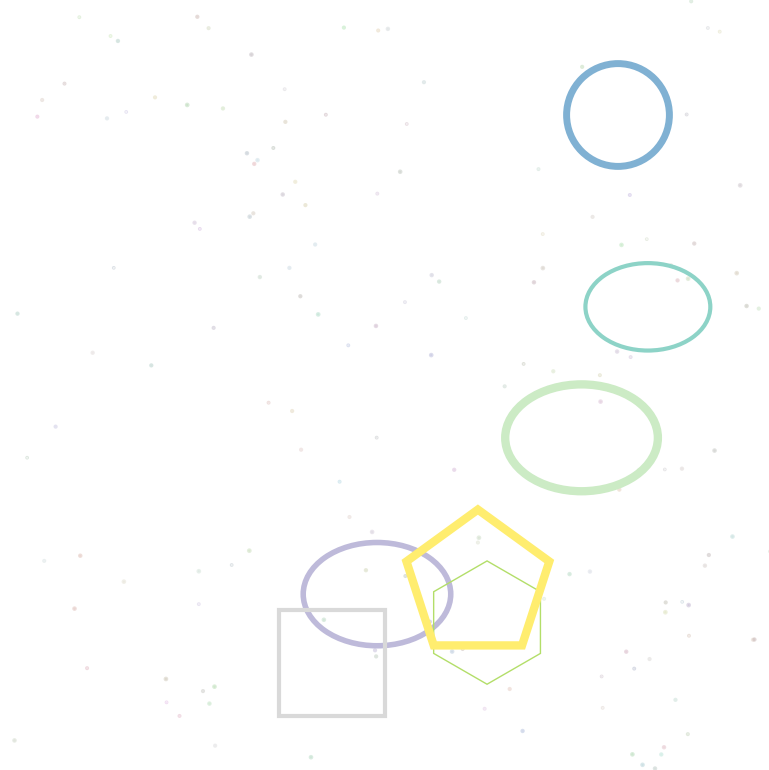[{"shape": "oval", "thickness": 1.5, "radius": 0.41, "center": [0.841, 0.602]}, {"shape": "oval", "thickness": 2, "radius": 0.48, "center": [0.49, 0.228]}, {"shape": "circle", "thickness": 2.5, "radius": 0.33, "center": [0.803, 0.851]}, {"shape": "hexagon", "thickness": 0.5, "radius": 0.4, "center": [0.633, 0.191]}, {"shape": "square", "thickness": 1.5, "radius": 0.34, "center": [0.431, 0.139]}, {"shape": "oval", "thickness": 3, "radius": 0.5, "center": [0.755, 0.431]}, {"shape": "pentagon", "thickness": 3, "radius": 0.49, "center": [0.621, 0.241]}]